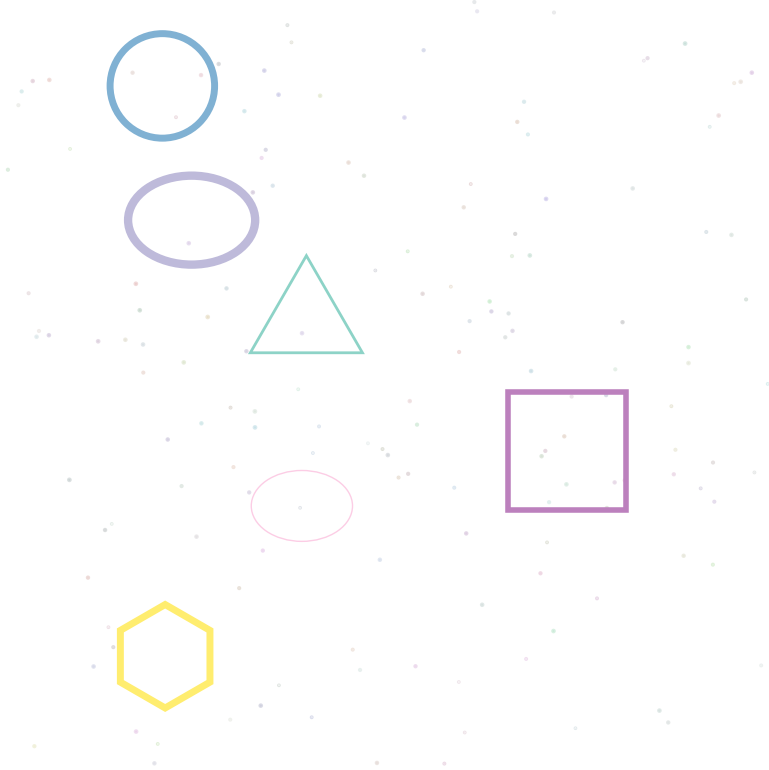[{"shape": "triangle", "thickness": 1, "radius": 0.42, "center": [0.398, 0.584]}, {"shape": "oval", "thickness": 3, "radius": 0.41, "center": [0.249, 0.714]}, {"shape": "circle", "thickness": 2.5, "radius": 0.34, "center": [0.211, 0.888]}, {"shape": "oval", "thickness": 0.5, "radius": 0.33, "center": [0.392, 0.343]}, {"shape": "square", "thickness": 2, "radius": 0.38, "center": [0.737, 0.415]}, {"shape": "hexagon", "thickness": 2.5, "radius": 0.34, "center": [0.214, 0.148]}]